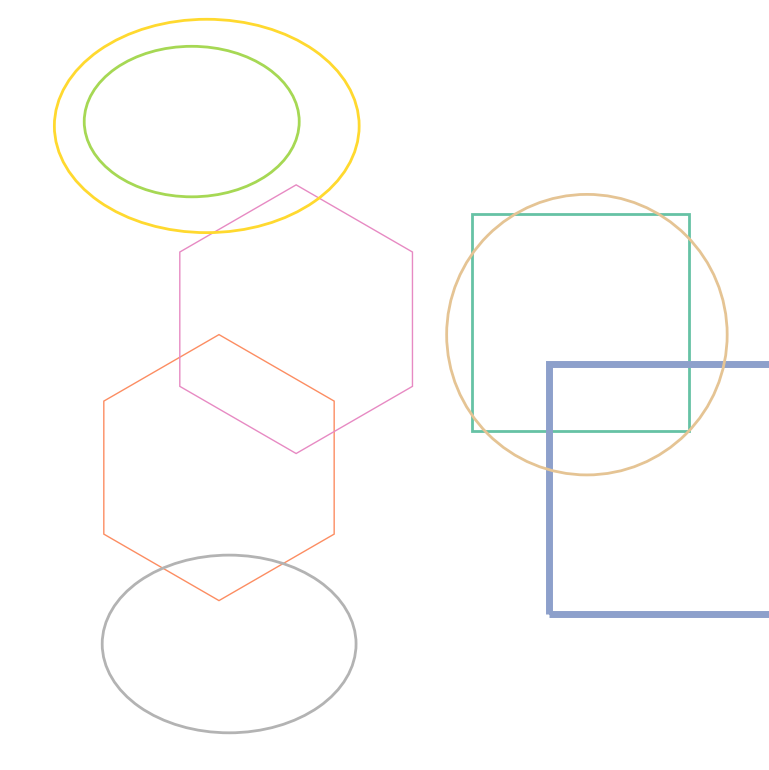[{"shape": "square", "thickness": 1, "radius": 0.71, "center": [0.754, 0.581]}, {"shape": "hexagon", "thickness": 0.5, "radius": 0.86, "center": [0.284, 0.393]}, {"shape": "square", "thickness": 2.5, "radius": 0.81, "center": [0.875, 0.365]}, {"shape": "hexagon", "thickness": 0.5, "radius": 0.87, "center": [0.385, 0.585]}, {"shape": "oval", "thickness": 1, "radius": 0.7, "center": [0.249, 0.842]}, {"shape": "oval", "thickness": 1, "radius": 0.99, "center": [0.269, 0.836]}, {"shape": "circle", "thickness": 1, "radius": 0.91, "center": [0.762, 0.565]}, {"shape": "oval", "thickness": 1, "radius": 0.82, "center": [0.298, 0.164]}]